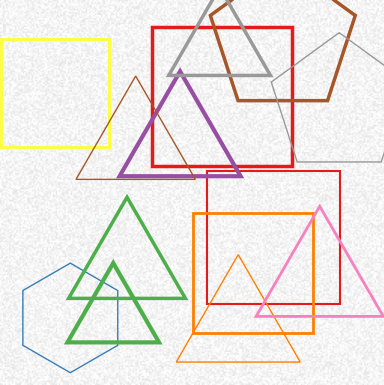[{"shape": "square", "thickness": 2.5, "radius": 0.9, "center": [0.577, 0.749]}, {"shape": "square", "thickness": 1.5, "radius": 0.86, "center": [0.71, 0.384]}, {"shape": "hexagon", "thickness": 1, "radius": 0.71, "center": [0.183, 0.174]}, {"shape": "triangle", "thickness": 2.5, "radius": 0.88, "center": [0.33, 0.313]}, {"shape": "triangle", "thickness": 3, "radius": 0.69, "center": [0.294, 0.179]}, {"shape": "triangle", "thickness": 3, "radius": 0.91, "center": [0.468, 0.633]}, {"shape": "square", "thickness": 2, "radius": 0.78, "center": [0.656, 0.291]}, {"shape": "triangle", "thickness": 1, "radius": 0.93, "center": [0.619, 0.153]}, {"shape": "square", "thickness": 2, "radius": 0.7, "center": [0.142, 0.759]}, {"shape": "pentagon", "thickness": 2.5, "radius": 0.99, "center": [0.735, 0.899]}, {"shape": "triangle", "thickness": 1, "radius": 0.89, "center": [0.352, 0.624]}, {"shape": "triangle", "thickness": 2, "radius": 0.95, "center": [0.83, 0.274]}, {"shape": "triangle", "thickness": 2.5, "radius": 0.76, "center": [0.57, 0.88]}, {"shape": "pentagon", "thickness": 1, "radius": 0.93, "center": [0.881, 0.73]}]